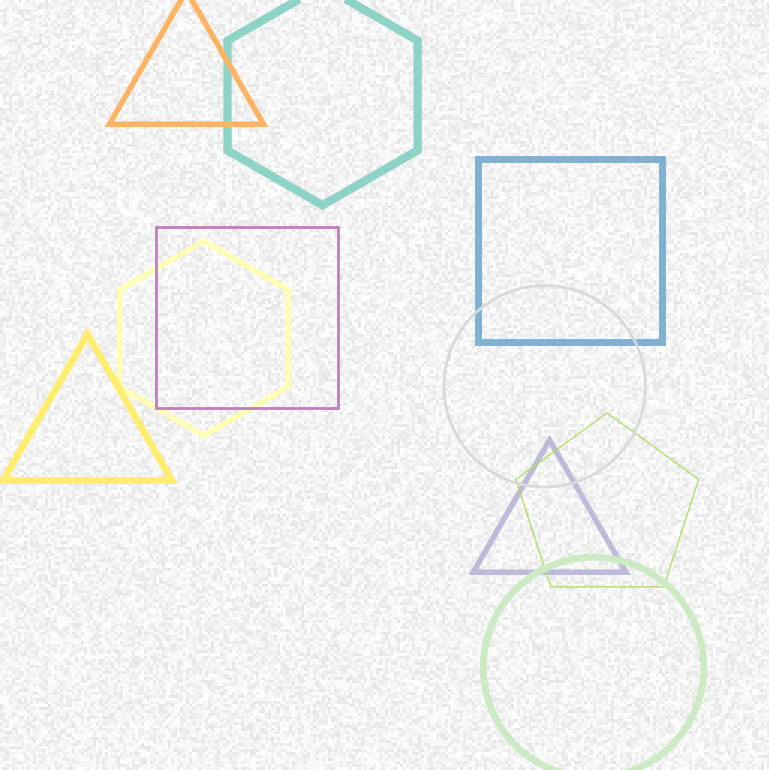[{"shape": "hexagon", "thickness": 3, "radius": 0.71, "center": [0.419, 0.876]}, {"shape": "hexagon", "thickness": 2, "radius": 0.63, "center": [0.265, 0.561]}, {"shape": "triangle", "thickness": 2, "radius": 0.57, "center": [0.714, 0.314]}, {"shape": "square", "thickness": 2.5, "radius": 0.59, "center": [0.74, 0.674]}, {"shape": "triangle", "thickness": 2, "radius": 0.58, "center": [0.242, 0.897]}, {"shape": "pentagon", "thickness": 0.5, "radius": 0.62, "center": [0.789, 0.339]}, {"shape": "circle", "thickness": 1, "radius": 0.65, "center": [0.707, 0.498]}, {"shape": "square", "thickness": 1, "radius": 0.59, "center": [0.321, 0.588]}, {"shape": "circle", "thickness": 2.5, "radius": 0.72, "center": [0.771, 0.133]}, {"shape": "triangle", "thickness": 2.5, "radius": 0.63, "center": [0.114, 0.439]}]